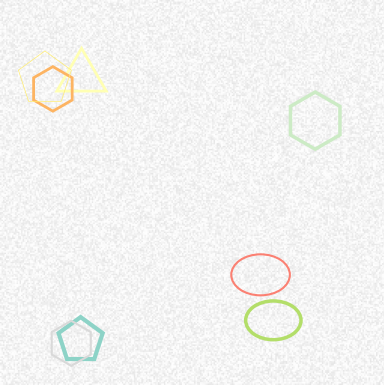[{"shape": "pentagon", "thickness": 3, "radius": 0.3, "center": [0.209, 0.116]}, {"shape": "triangle", "thickness": 2, "radius": 0.37, "center": [0.212, 0.8]}, {"shape": "oval", "thickness": 1.5, "radius": 0.38, "center": [0.677, 0.286]}, {"shape": "hexagon", "thickness": 2, "radius": 0.29, "center": [0.137, 0.769]}, {"shape": "oval", "thickness": 2.5, "radius": 0.36, "center": [0.71, 0.168]}, {"shape": "hexagon", "thickness": 1.5, "radius": 0.29, "center": [0.185, 0.108]}, {"shape": "hexagon", "thickness": 2.5, "radius": 0.37, "center": [0.819, 0.687]}, {"shape": "pentagon", "thickness": 0.5, "radius": 0.36, "center": [0.117, 0.795]}]